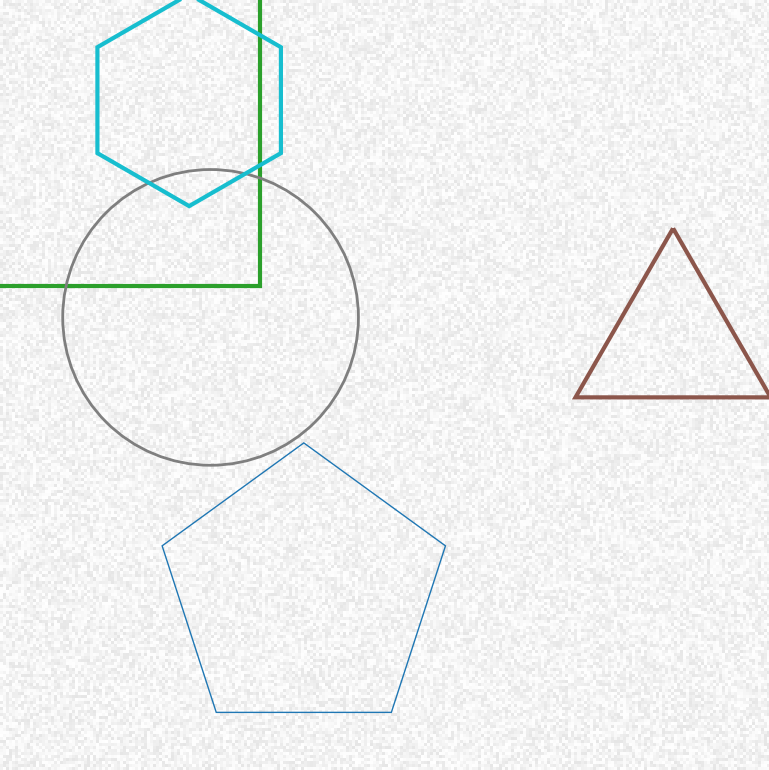[{"shape": "pentagon", "thickness": 0.5, "radius": 0.97, "center": [0.395, 0.231]}, {"shape": "square", "thickness": 1.5, "radius": 0.96, "center": [0.144, 0.822]}, {"shape": "triangle", "thickness": 1.5, "radius": 0.73, "center": [0.874, 0.557]}, {"shape": "circle", "thickness": 1, "radius": 0.96, "center": [0.273, 0.588]}, {"shape": "hexagon", "thickness": 1.5, "radius": 0.69, "center": [0.246, 0.87]}]